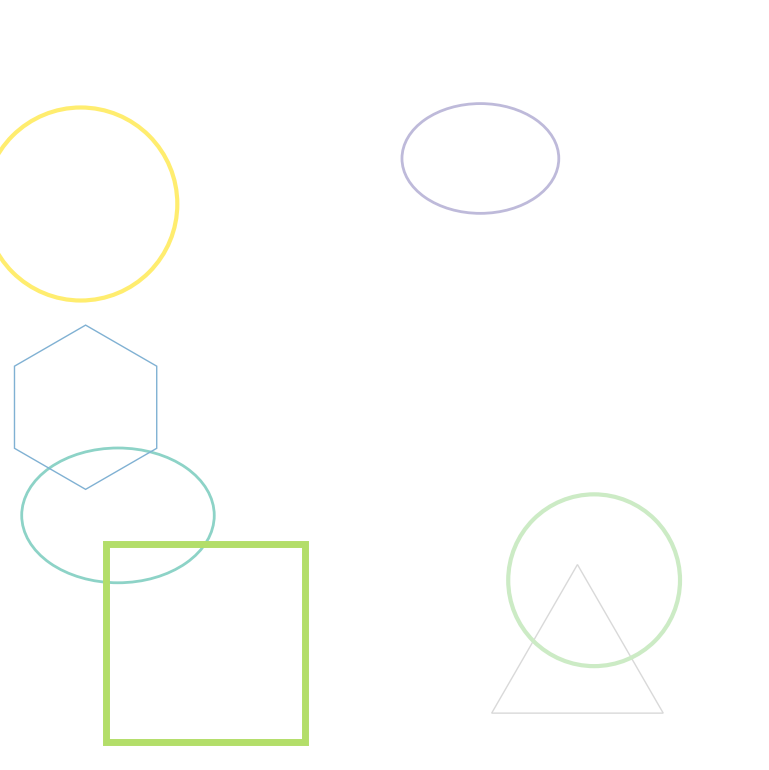[{"shape": "oval", "thickness": 1, "radius": 0.63, "center": [0.153, 0.331]}, {"shape": "oval", "thickness": 1, "radius": 0.51, "center": [0.624, 0.794]}, {"shape": "hexagon", "thickness": 0.5, "radius": 0.53, "center": [0.111, 0.471]}, {"shape": "square", "thickness": 2.5, "radius": 0.65, "center": [0.267, 0.165]}, {"shape": "triangle", "thickness": 0.5, "radius": 0.64, "center": [0.75, 0.138]}, {"shape": "circle", "thickness": 1.5, "radius": 0.56, "center": [0.772, 0.246]}, {"shape": "circle", "thickness": 1.5, "radius": 0.63, "center": [0.105, 0.735]}]